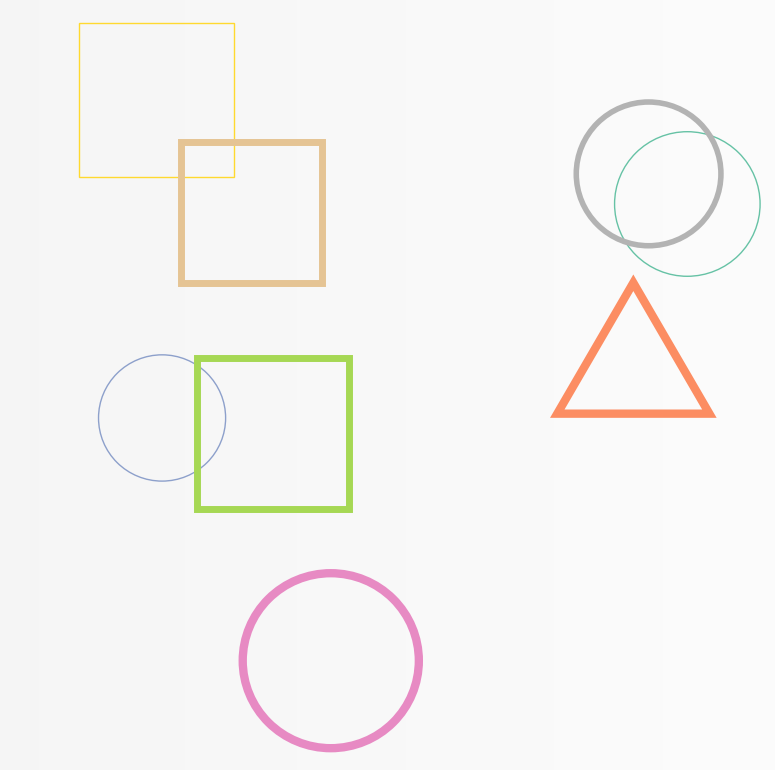[{"shape": "circle", "thickness": 0.5, "radius": 0.47, "center": [0.887, 0.735]}, {"shape": "triangle", "thickness": 3, "radius": 0.57, "center": [0.817, 0.519]}, {"shape": "circle", "thickness": 0.5, "radius": 0.41, "center": [0.209, 0.457]}, {"shape": "circle", "thickness": 3, "radius": 0.57, "center": [0.427, 0.142]}, {"shape": "square", "thickness": 2.5, "radius": 0.49, "center": [0.352, 0.437]}, {"shape": "square", "thickness": 0.5, "radius": 0.5, "center": [0.202, 0.871]}, {"shape": "square", "thickness": 2.5, "radius": 0.46, "center": [0.324, 0.724]}, {"shape": "circle", "thickness": 2, "radius": 0.47, "center": [0.837, 0.774]}]